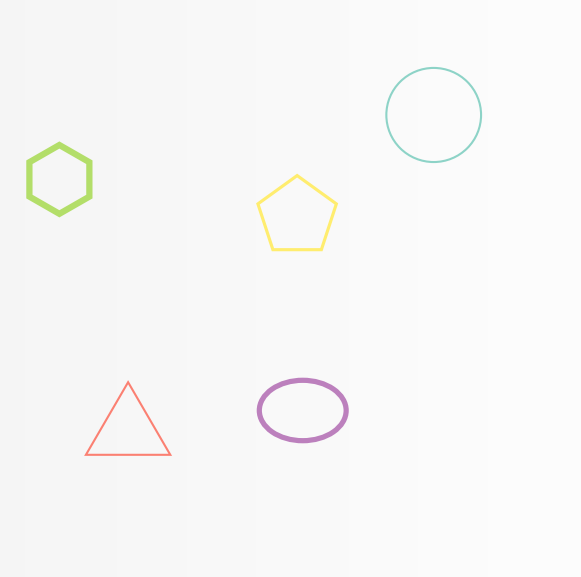[{"shape": "circle", "thickness": 1, "radius": 0.41, "center": [0.746, 0.8]}, {"shape": "triangle", "thickness": 1, "radius": 0.42, "center": [0.22, 0.253]}, {"shape": "hexagon", "thickness": 3, "radius": 0.3, "center": [0.102, 0.688]}, {"shape": "oval", "thickness": 2.5, "radius": 0.37, "center": [0.521, 0.288]}, {"shape": "pentagon", "thickness": 1.5, "radius": 0.35, "center": [0.511, 0.624]}]